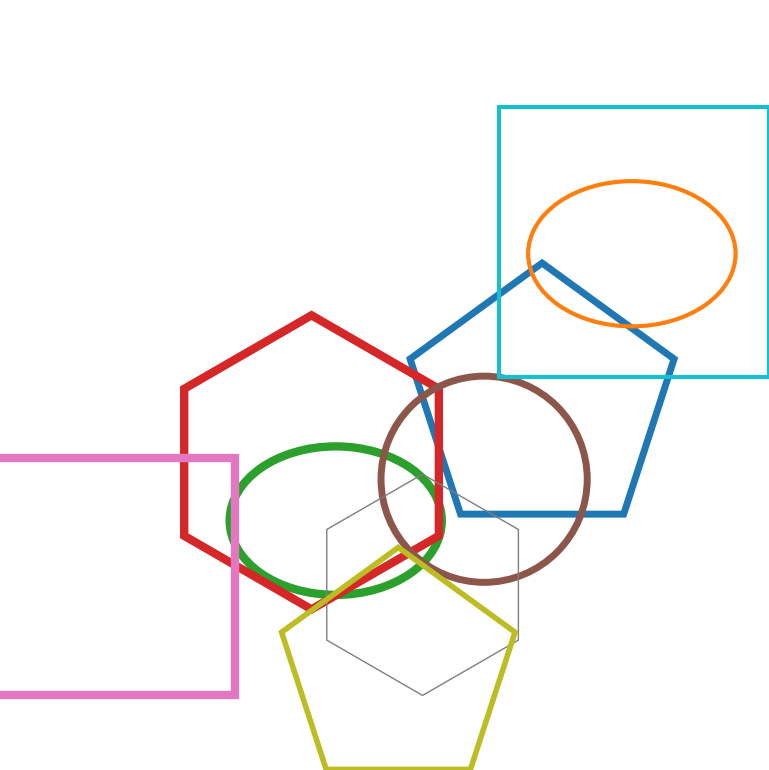[{"shape": "pentagon", "thickness": 2.5, "radius": 0.9, "center": [0.704, 0.478]}, {"shape": "oval", "thickness": 1.5, "radius": 0.67, "center": [0.821, 0.67]}, {"shape": "oval", "thickness": 3, "radius": 0.69, "center": [0.436, 0.324]}, {"shape": "hexagon", "thickness": 3, "radius": 0.95, "center": [0.405, 0.4]}, {"shape": "circle", "thickness": 2.5, "radius": 0.67, "center": [0.629, 0.378]}, {"shape": "square", "thickness": 3, "radius": 0.77, "center": [0.151, 0.251]}, {"shape": "hexagon", "thickness": 0.5, "radius": 0.72, "center": [0.549, 0.241]}, {"shape": "pentagon", "thickness": 2, "radius": 0.8, "center": [0.517, 0.13]}, {"shape": "square", "thickness": 1.5, "radius": 0.88, "center": [0.824, 0.685]}]